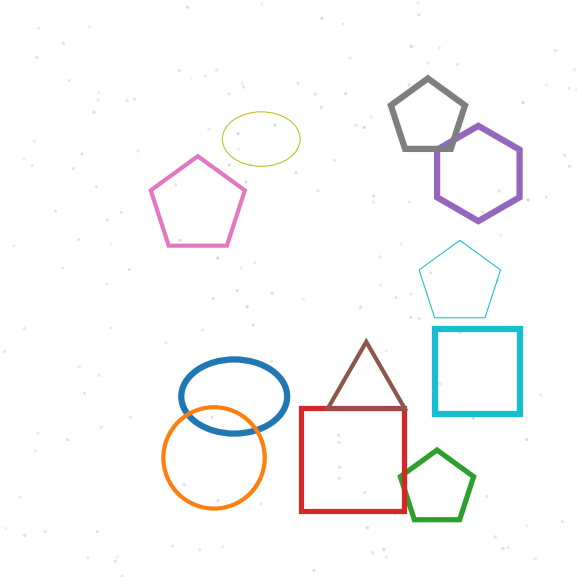[{"shape": "oval", "thickness": 3, "radius": 0.46, "center": [0.406, 0.313]}, {"shape": "circle", "thickness": 2, "radius": 0.44, "center": [0.371, 0.206]}, {"shape": "pentagon", "thickness": 2.5, "radius": 0.33, "center": [0.757, 0.153]}, {"shape": "square", "thickness": 2.5, "radius": 0.45, "center": [0.61, 0.203]}, {"shape": "hexagon", "thickness": 3, "radius": 0.41, "center": [0.828, 0.699]}, {"shape": "triangle", "thickness": 2, "radius": 0.38, "center": [0.634, 0.33]}, {"shape": "pentagon", "thickness": 2, "radius": 0.43, "center": [0.342, 0.643]}, {"shape": "pentagon", "thickness": 3, "radius": 0.34, "center": [0.741, 0.796]}, {"shape": "oval", "thickness": 0.5, "radius": 0.34, "center": [0.452, 0.758]}, {"shape": "square", "thickness": 3, "radius": 0.37, "center": [0.826, 0.355]}, {"shape": "pentagon", "thickness": 0.5, "radius": 0.37, "center": [0.796, 0.509]}]